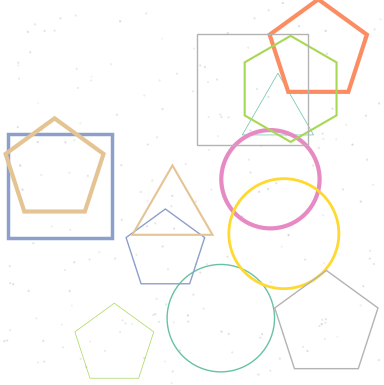[{"shape": "circle", "thickness": 1, "radius": 0.7, "center": [0.574, 0.174]}, {"shape": "triangle", "thickness": 0.5, "radius": 0.53, "center": [0.722, 0.703]}, {"shape": "pentagon", "thickness": 3, "radius": 0.66, "center": [0.827, 0.869]}, {"shape": "square", "thickness": 2.5, "radius": 0.67, "center": [0.156, 0.517]}, {"shape": "pentagon", "thickness": 1, "radius": 0.54, "center": [0.43, 0.35]}, {"shape": "circle", "thickness": 3, "radius": 0.64, "center": [0.702, 0.534]}, {"shape": "pentagon", "thickness": 0.5, "radius": 0.54, "center": [0.297, 0.105]}, {"shape": "hexagon", "thickness": 1.5, "radius": 0.69, "center": [0.755, 0.769]}, {"shape": "circle", "thickness": 2, "radius": 0.71, "center": [0.737, 0.393]}, {"shape": "pentagon", "thickness": 3, "radius": 0.67, "center": [0.142, 0.559]}, {"shape": "triangle", "thickness": 1.5, "radius": 0.6, "center": [0.448, 0.45]}, {"shape": "pentagon", "thickness": 1, "radius": 0.71, "center": [0.848, 0.157]}, {"shape": "square", "thickness": 1, "radius": 0.72, "center": [0.656, 0.767]}]